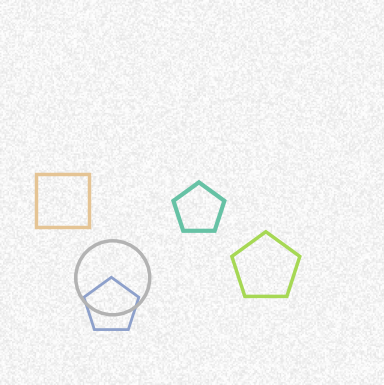[{"shape": "pentagon", "thickness": 3, "radius": 0.35, "center": [0.517, 0.457]}, {"shape": "pentagon", "thickness": 2, "radius": 0.38, "center": [0.289, 0.205]}, {"shape": "pentagon", "thickness": 2.5, "radius": 0.46, "center": [0.69, 0.305]}, {"shape": "square", "thickness": 2.5, "radius": 0.34, "center": [0.161, 0.478]}, {"shape": "circle", "thickness": 2.5, "radius": 0.48, "center": [0.293, 0.278]}]